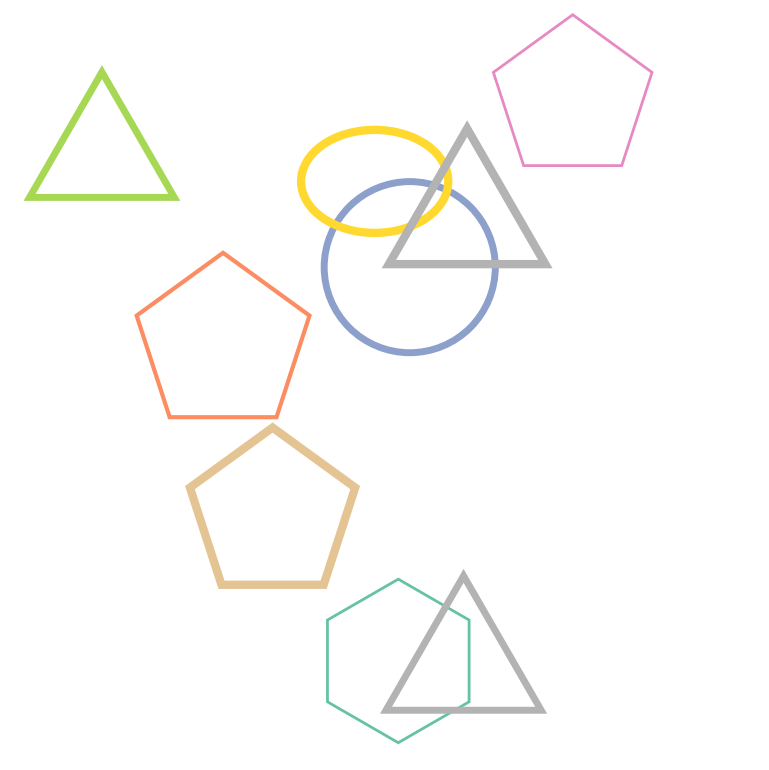[{"shape": "hexagon", "thickness": 1, "radius": 0.53, "center": [0.517, 0.142]}, {"shape": "pentagon", "thickness": 1.5, "radius": 0.59, "center": [0.29, 0.554]}, {"shape": "circle", "thickness": 2.5, "radius": 0.56, "center": [0.532, 0.653]}, {"shape": "pentagon", "thickness": 1, "radius": 0.54, "center": [0.744, 0.873]}, {"shape": "triangle", "thickness": 2.5, "radius": 0.54, "center": [0.132, 0.798]}, {"shape": "oval", "thickness": 3, "radius": 0.48, "center": [0.487, 0.764]}, {"shape": "pentagon", "thickness": 3, "radius": 0.56, "center": [0.354, 0.332]}, {"shape": "triangle", "thickness": 3, "radius": 0.59, "center": [0.607, 0.716]}, {"shape": "triangle", "thickness": 2.5, "radius": 0.58, "center": [0.602, 0.136]}]